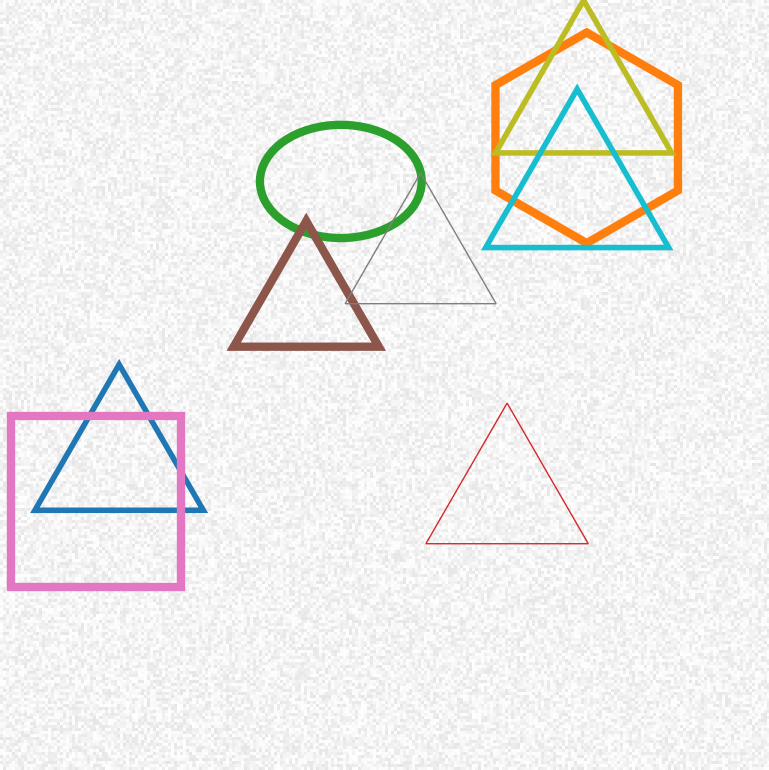[{"shape": "triangle", "thickness": 2, "radius": 0.63, "center": [0.155, 0.4]}, {"shape": "hexagon", "thickness": 3, "radius": 0.68, "center": [0.762, 0.821]}, {"shape": "oval", "thickness": 3, "radius": 0.53, "center": [0.443, 0.764]}, {"shape": "triangle", "thickness": 0.5, "radius": 0.61, "center": [0.659, 0.355]}, {"shape": "triangle", "thickness": 3, "radius": 0.54, "center": [0.398, 0.604]}, {"shape": "square", "thickness": 3, "radius": 0.55, "center": [0.124, 0.349]}, {"shape": "triangle", "thickness": 0.5, "radius": 0.57, "center": [0.546, 0.662]}, {"shape": "triangle", "thickness": 2, "radius": 0.66, "center": [0.758, 0.867]}, {"shape": "triangle", "thickness": 2, "radius": 0.69, "center": [0.75, 0.747]}]